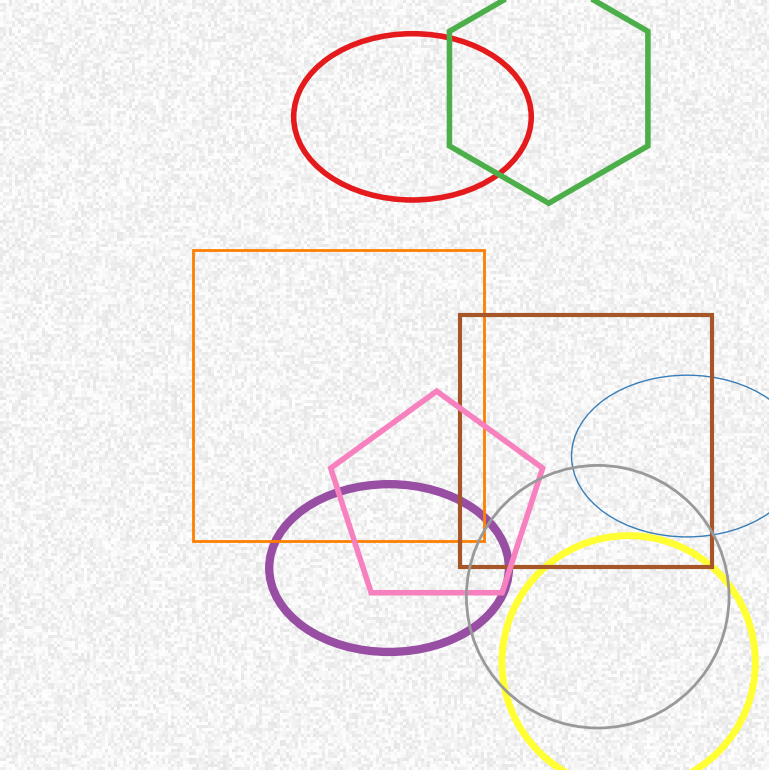[{"shape": "oval", "thickness": 2, "radius": 0.77, "center": [0.536, 0.848]}, {"shape": "oval", "thickness": 0.5, "radius": 0.75, "center": [0.892, 0.408]}, {"shape": "hexagon", "thickness": 2, "radius": 0.74, "center": [0.713, 0.885]}, {"shape": "oval", "thickness": 3, "radius": 0.78, "center": [0.505, 0.262]}, {"shape": "square", "thickness": 1, "radius": 0.94, "center": [0.44, 0.486]}, {"shape": "circle", "thickness": 2.5, "radius": 0.82, "center": [0.816, 0.14]}, {"shape": "square", "thickness": 1.5, "radius": 0.82, "center": [0.761, 0.427]}, {"shape": "pentagon", "thickness": 2, "radius": 0.72, "center": [0.567, 0.347]}, {"shape": "circle", "thickness": 1, "radius": 0.85, "center": [0.776, 0.225]}]